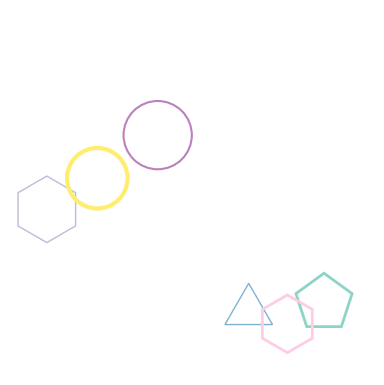[{"shape": "pentagon", "thickness": 2, "radius": 0.38, "center": [0.842, 0.214]}, {"shape": "hexagon", "thickness": 1, "radius": 0.43, "center": [0.122, 0.456]}, {"shape": "triangle", "thickness": 1, "radius": 0.36, "center": [0.646, 0.193]}, {"shape": "hexagon", "thickness": 2, "radius": 0.37, "center": [0.746, 0.159]}, {"shape": "circle", "thickness": 1.5, "radius": 0.44, "center": [0.41, 0.649]}, {"shape": "circle", "thickness": 3, "radius": 0.39, "center": [0.253, 0.537]}]